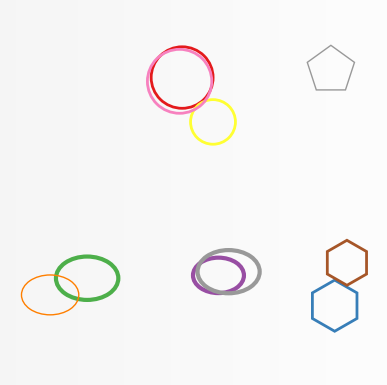[{"shape": "circle", "thickness": 2, "radius": 0.4, "center": [0.47, 0.799]}, {"shape": "hexagon", "thickness": 2, "radius": 0.33, "center": [0.864, 0.206]}, {"shape": "oval", "thickness": 3, "radius": 0.4, "center": [0.225, 0.277]}, {"shape": "oval", "thickness": 3, "radius": 0.33, "center": [0.564, 0.285]}, {"shape": "oval", "thickness": 1, "radius": 0.37, "center": [0.129, 0.234]}, {"shape": "circle", "thickness": 2, "radius": 0.29, "center": [0.55, 0.683]}, {"shape": "hexagon", "thickness": 2, "radius": 0.29, "center": [0.895, 0.317]}, {"shape": "circle", "thickness": 2, "radius": 0.42, "center": [0.463, 0.789]}, {"shape": "oval", "thickness": 3, "radius": 0.4, "center": [0.59, 0.294]}, {"shape": "pentagon", "thickness": 1, "radius": 0.32, "center": [0.854, 0.818]}]